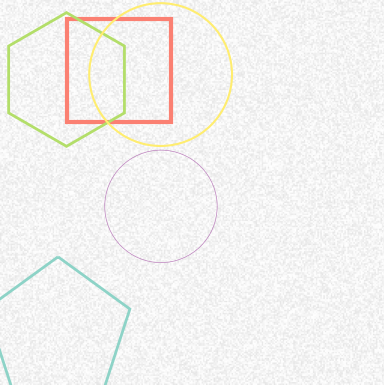[{"shape": "pentagon", "thickness": 2, "radius": 0.98, "center": [0.151, 0.137]}, {"shape": "square", "thickness": 3, "radius": 0.67, "center": [0.309, 0.817]}, {"shape": "hexagon", "thickness": 2, "radius": 0.87, "center": [0.173, 0.794]}, {"shape": "circle", "thickness": 0.5, "radius": 0.73, "center": [0.418, 0.464]}, {"shape": "circle", "thickness": 1.5, "radius": 0.93, "center": [0.417, 0.806]}]